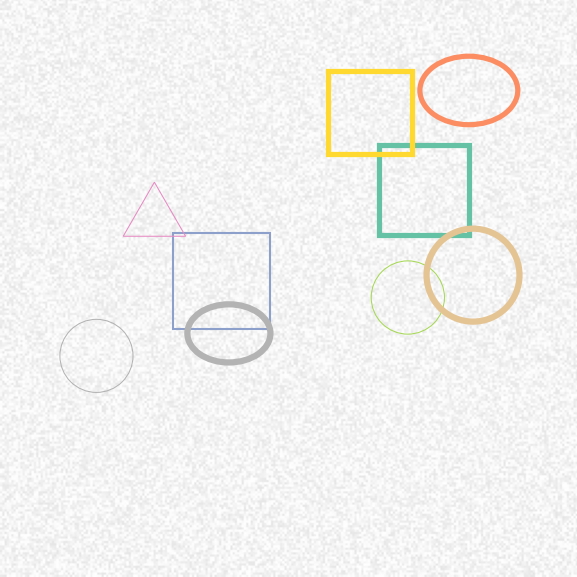[{"shape": "square", "thickness": 2.5, "radius": 0.39, "center": [0.734, 0.67]}, {"shape": "oval", "thickness": 2.5, "radius": 0.42, "center": [0.812, 0.842]}, {"shape": "square", "thickness": 1, "radius": 0.42, "center": [0.384, 0.513]}, {"shape": "triangle", "thickness": 0.5, "radius": 0.31, "center": [0.267, 0.621]}, {"shape": "circle", "thickness": 0.5, "radius": 0.32, "center": [0.706, 0.484]}, {"shape": "square", "thickness": 2.5, "radius": 0.36, "center": [0.641, 0.804]}, {"shape": "circle", "thickness": 3, "radius": 0.4, "center": [0.819, 0.523]}, {"shape": "circle", "thickness": 0.5, "radius": 0.32, "center": [0.167, 0.383]}, {"shape": "oval", "thickness": 3, "radius": 0.36, "center": [0.396, 0.422]}]